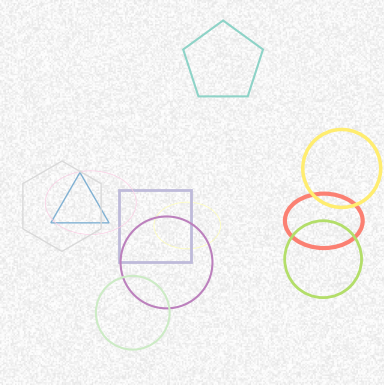[{"shape": "pentagon", "thickness": 1.5, "radius": 0.54, "center": [0.579, 0.838]}, {"shape": "oval", "thickness": 0.5, "radius": 0.43, "center": [0.486, 0.414]}, {"shape": "square", "thickness": 2, "radius": 0.47, "center": [0.403, 0.413]}, {"shape": "oval", "thickness": 3, "radius": 0.51, "center": [0.841, 0.426]}, {"shape": "triangle", "thickness": 1, "radius": 0.44, "center": [0.208, 0.465]}, {"shape": "circle", "thickness": 2, "radius": 0.5, "center": [0.839, 0.327]}, {"shape": "oval", "thickness": 0.5, "radius": 0.59, "center": [0.236, 0.474]}, {"shape": "hexagon", "thickness": 1, "radius": 0.59, "center": [0.161, 0.464]}, {"shape": "circle", "thickness": 1.5, "radius": 0.6, "center": [0.432, 0.318]}, {"shape": "circle", "thickness": 1.5, "radius": 0.48, "center": [0.345, 0.188]}, {"shape": "circle", "thickness": 2.5, "radius": 0.51, "center": [0.888, 0.562]}]